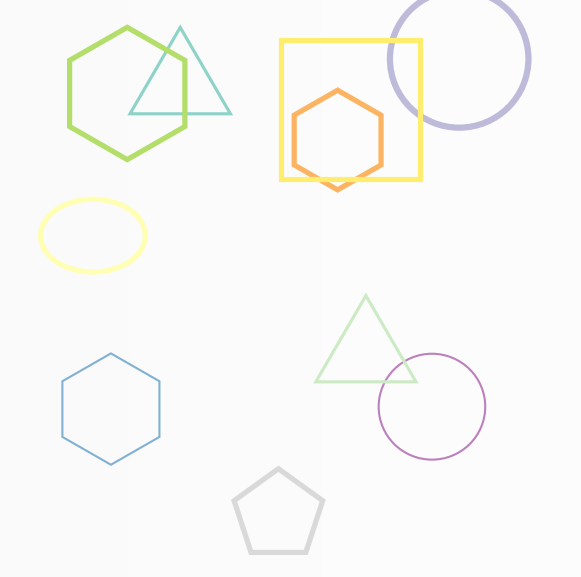[{"shape": "triangle", "thickness": 1.5, "radius": 0.5, "center": [0.31, 0.852]}, {"shape": "oval", "thickness": 2.5, "radius": 0.45, "center": [0.16, 0.591]}, {"shape": "circle", "thickness": 3, "radius": 0.6, "center": [0.79, 0.897]}, {"shape": "hexagon", "thickness": 1, "radius": 0.48, "center": [0.191, 0.291]}, {"shape": "hexagon", "thickness": 2.5, "radius": 0.43, "center": [0.581, 0.757]}, {"shape": "hexagon", "thickness": 2.5, "radius": 0.57, "center": [0.219, 0.837]}, {"shape": "pentagon", "thickness": 2.5, "radius": 0.4, "center": [0.479, 0.107]}, {"shape": "circle", "thickness": 1, "radius": 0.46, "center": [0.743, 0.295]}, {"shape": "triangle", "thickness": 1.5, "radius": 0.5, "center": [0.63, 0.388]}, {"shape": "square", "thickness": 2.5, "radius": 0.6, "center": [0.603, 0.809]}]